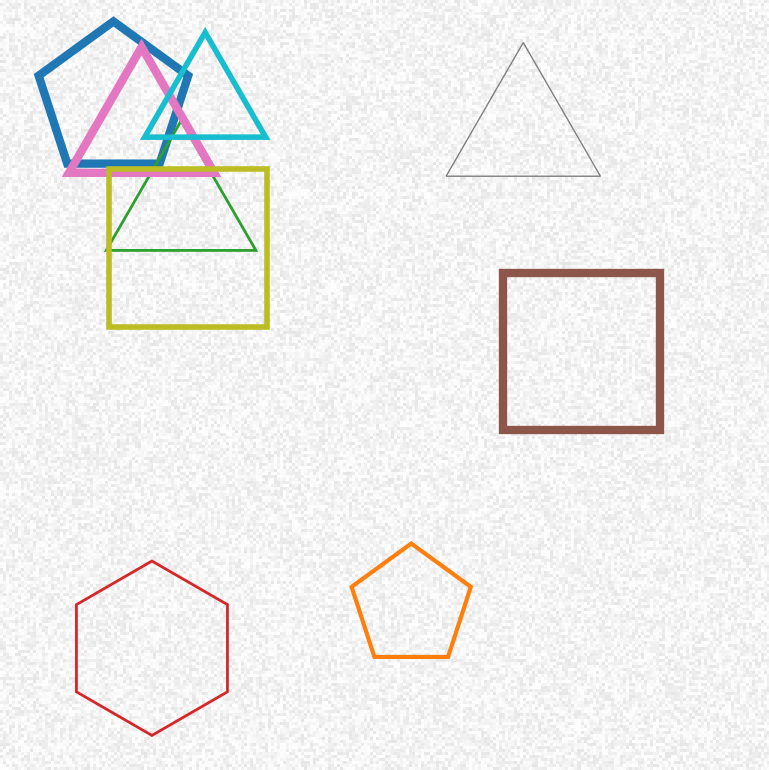[{"shape": "pentagon", "thickness": 3, "radius": 0.51, "center": [0.147, 0.87]}, {"shape": "pentagon", "thickness": 1.5, "radius": 0.41, "center": [0.534, 0.213]}, {"shape": "triangle", "thickness": 1, "radius": 0.56, "center": [0.235, 0.731]}, {"shape": "hexagon", "thickness": 1, "radius": 0.57, "center": [0.197, 0.158]}, {"shape": "square", "thickness": 3, "radius": 0.51, "center": [0.755, 0.544]}, {"shape": "triangle", "thickness": 3, "radius": 0.54, "center": [0.184, 0.83]}, {"shape": "triangle", "thickness": 0.5, "radius": 0.58, "center": [0.68, 0.829]}, {"shape": "square", "thickness": 2, "radius": 0.51, "center": [0.244, 0.678]}, {"shape": "triangle", "thickness": 2, "radius": 0.45, "center": [0.266, 0.867]}]